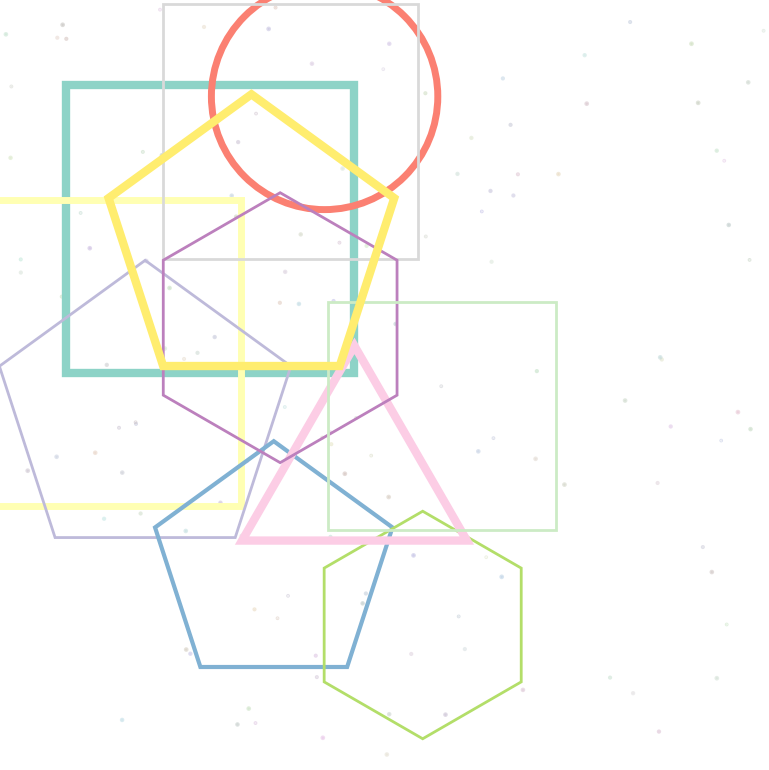[{"shape": "square", "thickness": 3, "radius": 0.93, "center": [0.273, 0.702]}, {"shape": "square", "thickness": 2.5, "radius": 0.99, "center": [0.115, 0.541]}, {"shape": "pentagon", "thickness": 1, "radius": 1.0, "center": [0.188, 0.463]}, {"shape": "circle", "thickness": 2.5, "radius": 0.74, "center": [0.422, 0.875]}, {"shape": "pentagon", "thickness": 1.5, "radius": 0.81, "center": [0.356, 0.265]}, {"shape": "hexagon", "thickness": 1, "radius": 0.74, "center": [0.549, 0.188]}, {"shape": "triangle", "thickness": 3, "radius": 0.84, "center": [0.46, 0.382]}, {"shape": "square", "thickness": 1, "radius": 0.83, "center": [0.377, 0.829]}, {"shape": "hexagon", "thickness": 1, "radius": 0.88, "center": [0.364, 0.574]}, {"shape": "square", "thickness": 1, "radius": 0.74, "center": [0.574, 0.46]}, {"shape": "pentagon", "thickness": 3, "radius": 0.98, "center": [0.327, 0.682]}]